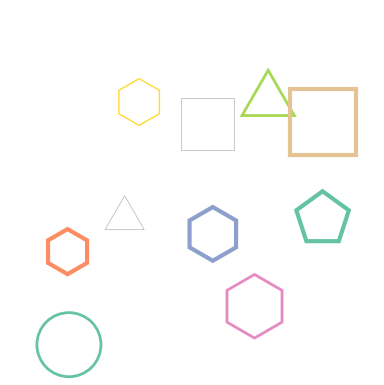[{"shape": "circle", "thickness": 2, "radius": 0.42, "center": [0.179, 0.105]}, {"shape": "pentagon", "thickness": 3, "radius": 0.36, "center": [0.838, 0.432]}, {"shape": "hexagon", "thickness": 3, "radius": 0.29, "center": [0.175, 0.346]}, {"shape": "hexagon", "thickness": 3, "radius": 0.35, "center": [0.553, 0.392]}, {"shape": "hexagon", "thickness": 2, "radius": 0.41, "center": [0.661, 0.204]}, {"shape": "triangle", "thickness": 2, "radius": 0.39, "center": [0.696, 0.739]}, {"shape": "hexagon", "thickness": 1, "radius": 0.3, "center": [0.361, 0.735]}, {"shape": "square", "thickness": 3, "radius": 0.43, "center": [0.84, 0.683]}, {"shape": "triangle", "thickness": 0.5, "radius": 0.29, "center": [0.324, 0.433]}, {"shape": "square", "thickness": 0.5, "radius": 0.34, "center": [0.539, 0.678]}]